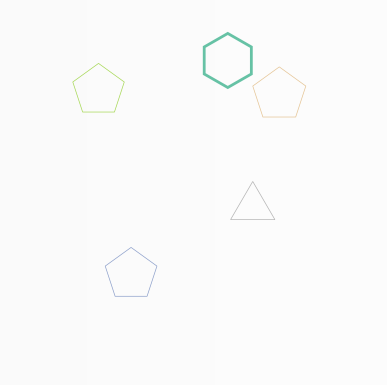[{"shape": "hexagon", "thickness": 2, "radius": 0.35, "center": [0.588, 0.843]}, {"shape": "pentagon", "thickness": 0.5, "radius": 0.35, "center": [0.338, 0.287]}, {"shape": "pentagon", "thickness": 0.5, "radius": 0.35, "center": [0.254, 0.765]}, {"shape": "pentagon", "thickness": 0.5, "radius": 0.36, "center": [0.721, 0.754]}, {"shape": "triangle", "thickness": 0.5, "radius": 0.33, "center": [0.652, 0.463]}]